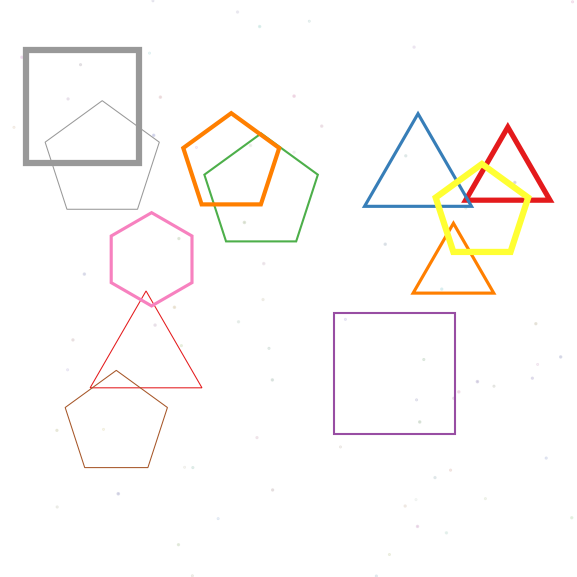[{"shape": "triangle", "thickness": 2.5, "radius": 0.42, "center": [0.879, 0.695]}, {"shape": "triangle", "thickness": 0.5, "radius": 0.56, "center": [0.253, 0.383]}, {"shape": "triangle", "thickness": 1.5, "radius": 0.53, "center": [0.724, 0.695]}, {"shape": "pentagon", "thickness": 1, "radius": 0.52, "center": [0.452, 0.665]}, {"shape": "square", "thickness": 1, "radius": 0.53, "center": [0.683, 0.352]}, {"shape": "pentagon", "thickness": 2, "radius": 0.44, "center": [0.4, 0.716]}, {"shape": "triangle", "thickness": 1.5, "radius": 0.4, "center": [0.785, 0.532]}, {"shape": "pentagon", "thickness": 3, "radius": 0.42, "center": [0.835, 0.631]}, {"shape": "pentagon", "thickness": 0.5, "radius": 0.47, "center": [0.201, 0.265]}, {"shape": "hexagon", "thickness": 1.5, "radius": 0.4, "center": [0.263, 0.55]}, {"shape": "pentagon", "thickness": 0.5, "radius": 0.52, "center": [0.177, 0.721]}, {"shape": "square", "thickness": 3, "radius": 0.49, "center": [0.143, 0.815]}]